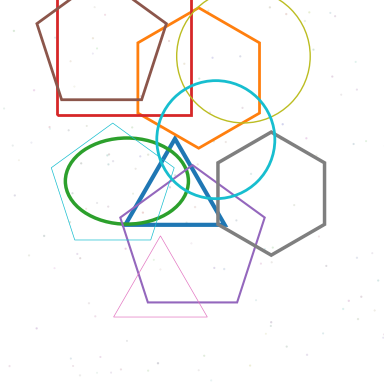[{"shape": "triangle", "thickness": 3, "radius": 0.74, "center": [0.454, 0.491]}, {"shape": "hexagon", "thickness": 2, "radius": 0.91, "center": [0.516, 0.797]}, {"shape": "oval", "thickness": 2.5, "radius": 0.8, "center": [0.33, 0.53]}, {"shape": "square", "thickness": 2, "radius": 0.87, "center": [0.321, 0.875]}, {"shape": "pentagon", "thickness": 1.5, "radius": 0.99, "center": [0.5, 0.374]}, {"shape": "pentagon", "thickness": 2, "radius": 0.88, "center": [0.264, 0.884]}, {"shape": "triangle", "thickness": 0.5, "radius": 0.7, "center": [0.417, 0.247]}, {"shape": "hexagon", "thickness": 2.5, "radius": 0.8, "center": [0.705, 0.497]}, {"shape": "circle", "thickness": 1, "radius": 0.87, "center": [0.632, 0.854]}, {"shape": "circle", "thickness": 2, "radius": 0.77, "center": [0.561, 0.637]}, {"shape": "pentagon", "thickness": 0.5, "radius": 0.84, "center": [0.293, 0.512]}]